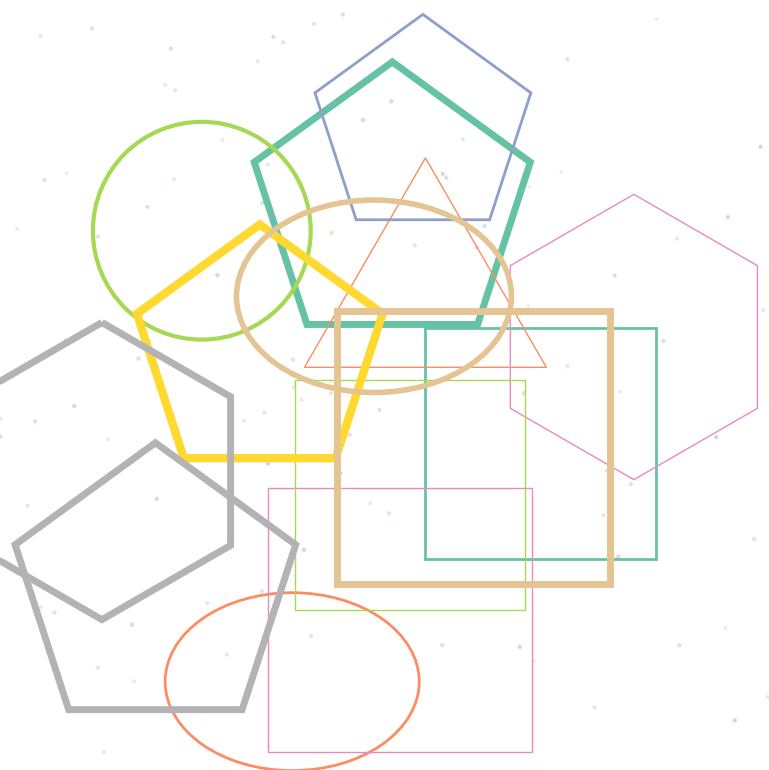[{"shape": "square", "thickness": 1, "radius": 0.75, "center": [0.702, 0.424]}, {"shape": "pentagon", "thickness": 2.5, "radius": 0.94, "center": [0.509, 0.731]}, {"shape": "oval", "thickness": 1, "radius": 0.82, "center": [0.379, 0.115]}, {"shape": "triangle", "thickness": 0.5, "radius": 0.91, "center": [0.552, 0.614]}, {"shape": "pentagon", "thickness": 1, "radius": 0.74, "center": [0.549, 0.834]}, {"shape": "hexagon", "thickness": 0.5, "radius": 0.93, "center": [0.823, 0.562]}, {"shape": "square", "thickness": 0.5, "radius": 0.86, "center": [0.519, 0.195]}, {"shape": "circle", "thickness": 1.5, "radius": 0.71, "center": [0.262, 0.7]}, {"shape": "square", "thickness": 0.5, "radius": 0.75, "center": [0.532, 0.357]}, {"shape": "pentagon", "thickness": 3, "radius": 0.84, "center": [0.337, 0.541]}, {"shape": "square", "thickness": 2.5, "radius": 0.89, "center": [0.615, 0.419]}, {"shape": "oval", "thickness": 2, "radius": 0.89, "center": [0.486, 0.615]}, {"shape": "pentagon", "thickness": 2.5, "radius": 0.96, "center": [0.202, 0.233]}, {"shape": "hexagon", "thickness": 2.5, "radius": 0.96, "center": [0.132, 0.388]}]